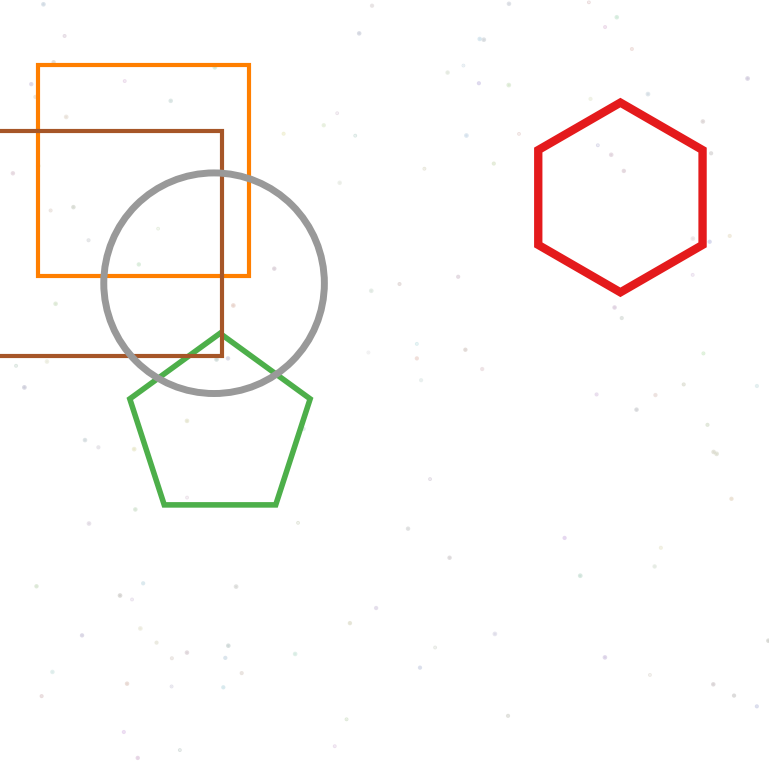[{"shape": "hexagon", "thickness": 3, "radius": 0.62, "center": [0.806, 0.744]}, {"shape": "pentagon", "thickness": 2, "radius": 0.62, "center": [0.286, 0.444]}, {"shape": "square", "thickness": 1.5, "radius": 0.68, "center": [0.186, 0.779]}, {"shape": "square", "thickness": 1.5, "radius": 0.73, "center": [0.143, 0.684]}, {"shape": "circle", "thickness": 2.5, "radius": 0.72, "center": [0.278, 0.632]}]